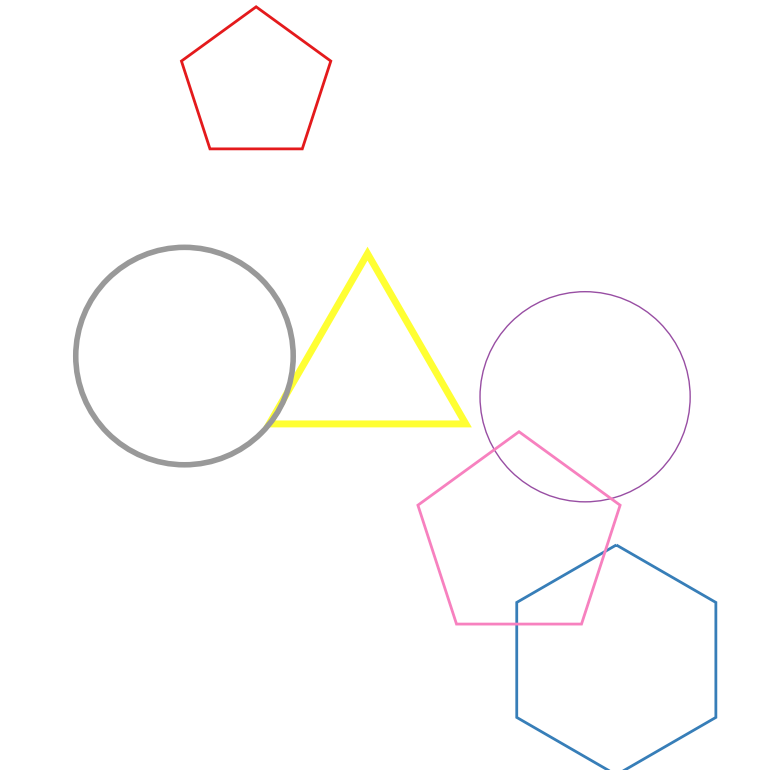[{"shape": "pentagon", "thickness": 1, "radius": 0.51, "center": [0.333, 0.889]}, {"shape": "hexagon", "thickness": 1, "radius": 0.75, "center": [0.8, 0.143]}, {"shape": "circle", "thickness": 0.5, "radius": 0.68, "center": [0.76, 0.485]}, {"shape": "triangle", "thickness": 2.5, "radius": 0.74, "center": [0.477, 0.523]}, {"shape": "pentagon", "thickness": 1, "radius": 0.69, "center": [0.674, 0.301]}, {"shape": "circle", "thickness": 2, "radius": 0.71, "center": [0.24, 0.538]}]